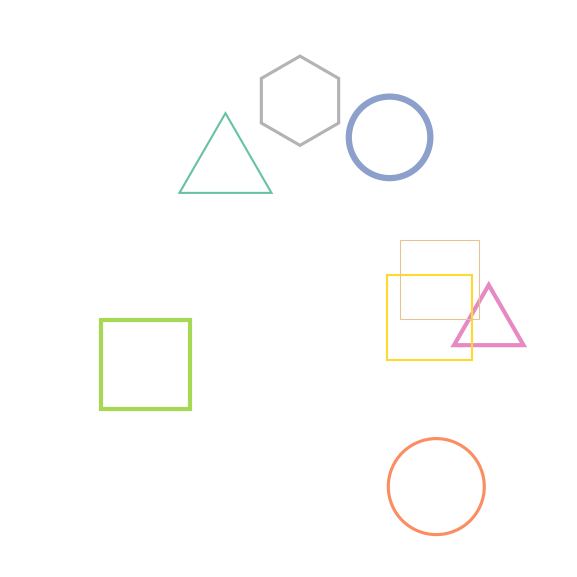[{"shape": "triangle", "thickness": 1, "radius": 0.46, "center": [0.39, 0.711]}, {"shape": "circle", "thickness": 1.5, "radius": 0.42, "center": [0.755, 0.157]}, {"shape": "circle", "thickness": 3, "radius": 0.35, "center": [0.675, 0.761]}, {"shape": "triangle", "thickness": 2, "radius": 0.35, "center": [0.846, 0.436]}, {"shape": "square", "thickness": 2, "radius": 0.38, "center": [0.252, 0.368]}, {"shape": "square", "thickness": 1, "radius": 0.37, "center": [0.744, 0.449]}, {"shape": "square", "thickness": 0.5, "radius": 0.34, "center": [0.761, 0.515]}, {"shape": "hexagon", "thickness": 1.5, "radius": 0.39, "center": [0.519, 0.825]}]